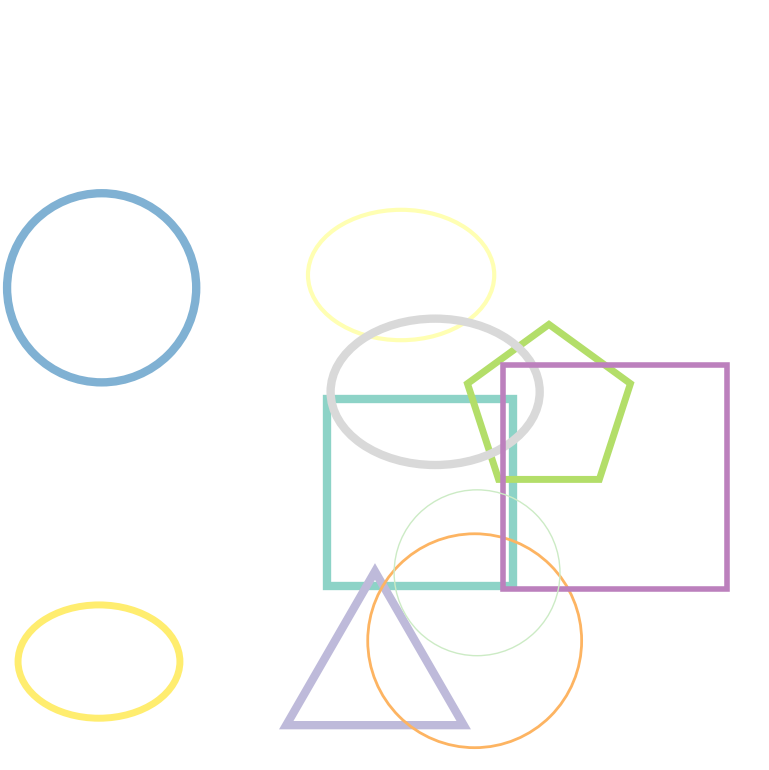[{"shape": "square", "thickness": 3, "radius": 0.61, "center": [0.546, 0.36]}, {"shape": "oval", "thickness": 1.5, "radius": 0.6, "center": [0.521, 0.643]}, {"shape": "triangle", "thickness": 3, "radius": 0.67, "center": [0.487, 0.125]}, {"shape": "circle", "thickness": 3, "radius": 0.61, "center": [0.132, 0.626]}, {"shape": "circle", "thickness": 1, "radius": 0.69, "center": [0.616, 0.168]}, {"shape": "pentagon", "thickness": 2.5, "radius": 0.56, "center": [0.713, 0.467]}, {"shape": "oval", "thickness": 3, "radius": 0.68, "center": [0.565, 0.491]}, {"shape": "square", "thickness": 2, "radius": 0.73, "center": [0.799, 0.38]}, {"shape": "circle", "thickness": 0.5, "radius": 0.54, "center": [0.62, 0.256]}, {"shape": "oval", "thickness": 2.5, "radius": 0.53, "center": [0.129, 0.141]}]